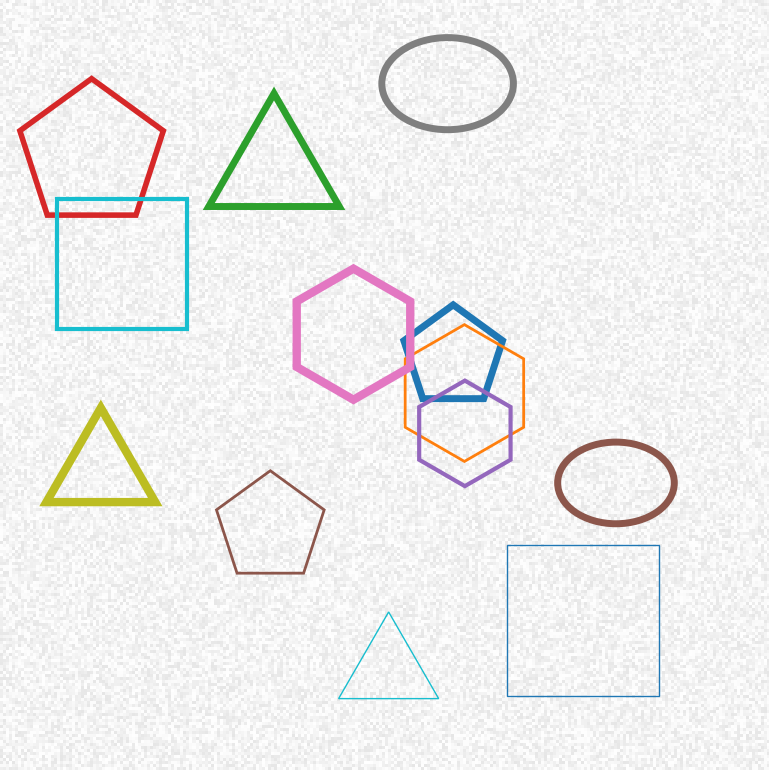[{"shape": "pentagon", "thickness": 2.5, "radius": 0.34, "center": [0.589, 0.537]}, {"shape": "square", "thickness": 0.5, "radius": 0.49, "center": [0.757, 0.195]}, {"shape": "hexagon", "thickness": 1, "radius": 0.44, "center": [0.603, 0.49]}, {"shape": "triangle", "thickness": 2.5, "radius": 0.49, "center": [0.356, 0.781]}, {"shape": "pentagon", "thickness": 2, "radius": 0.49, "center": [0.119, 0.8]}, {"shape": "hexagon", "thickness": 1.5, "radius": 0.34, "center": [0.604, 0.437]}, {"shape": "pentagon", "thickness": 1, "radius": 0.37, "center": [0.351, 0.315]}, {"shape": "oval", "thickness": 2.5, "radius": 0.38, "center": [0.8, 0.373]}, {"shape": "hexagon", "thickness": 3, "radius": 0.43, "center": [0.459, 0.566]}, {"shape": "oval", "thickness": 2.5, "radius": 0.43, "center": [0.581, 0.891]}, {"shape": "triangle", "thickness": 3, "radius": 0.41, "center": [0.131, 0.389]}, {"shape": "square", "thickness": 1.5, "radius": 0.42, "center": [0.159, 0.657]}, {"shape": "triangle", "thickness": 0.5, "radius": 0.38, "center": [0.505, 0.13]}]